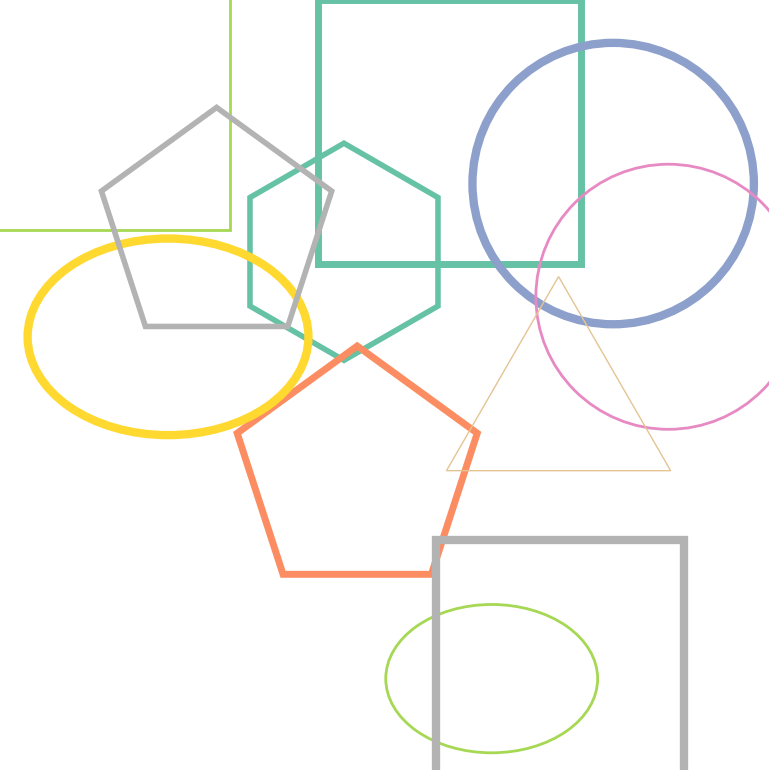[{"shape": "hexagon", "thickness": 2, "radius": 0.7, "center": [0.447, 0.673]}, {"shape": "square", "thickness": 2.5, "radius": 0.86, "center": [0.584, 0.829]}, {"shape": "pentagon", "thickness": 2.5, "radius": 0.82, "center": [0.464, 0.387]}, {"shape": "circle", "thickness": 3, "radius": 0.91, "center": [0.796, 0.762]}, {"shape": "circle", "thickness": 1, "radius": 0.86, "center": [0.868, 0.615]}, {"shape": "oval", "thickness": 1, "radius": 0.69, "center": [0.639, 0.119]}, {"shape": "square", "thickness": 1, "radius": 0.89, "center": [0.12, 0.88]}, {"shape": "oval", "thickness": 3, "radius": 0.91, "center": [0.218, 0.563]}, {"shape": "triangle", "thickness": 0.5, "radius": 0.84, "center": [0.725, 0.473]}, {"shape": "pentagon", "thickness": 2, "radius": 0.79, "center": [0.281, 0.703]}, {"shape": "square", "thickness": 3, "radius": 0.81, "center": [0.727, 0.138]}]